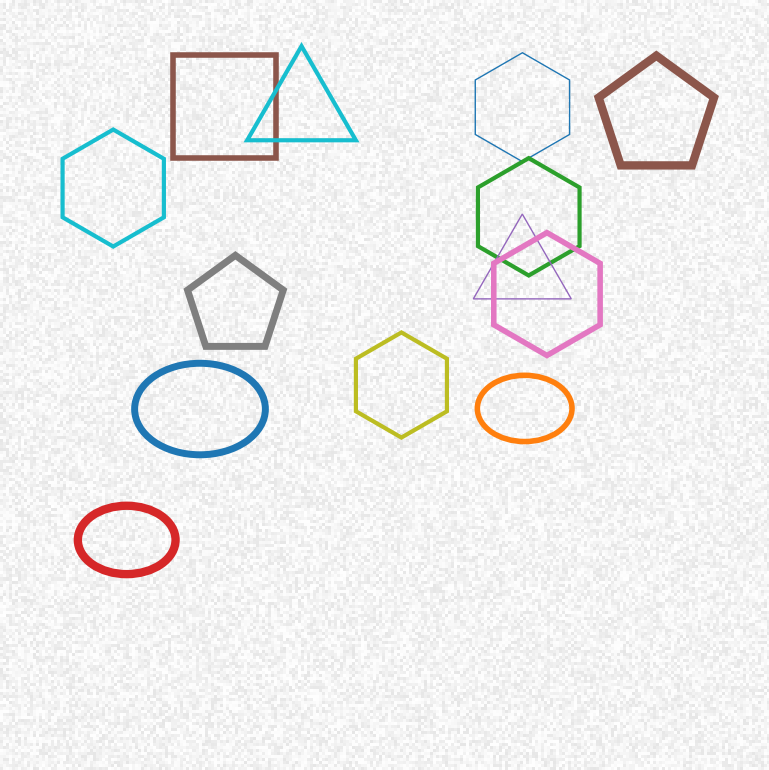[{"shape": "hexagon", "thickness": 0.5, "radius": 0.35, "center": [0.678, 0.861]}, {"shape": "oval", "thickness": 2.5, "radius": 0.42, "center": [0.26, 0.469]}, {"shape": "oval", "thickness": 2, "radius": 0.31, "center": [0.681, 0.47]}, {"shape": "hexagon", "thickness": 1.5, "radius": 0.38, "center": [0.687, 0.718]}, {"shape": "oval", "thickness": 3, "radius": 0.32, "center": [0.165, 0.299]}, {"shape": "triangle", "thickness": 0.5, "radius": 0.37, "center": [0.678, 0.649]}, {"shape": "square", "thickness": 2, "radius": 0.33, "center": [0.292, 0.862]}, {"shape": "pentagon", "thickness": 3, "radius": 0.39, "center": [0.852, 0.849]}, {"shape": "hexagon", "thickness": 2, "radius": 0.4, "center": [0.71, 0.618]}, {"shape": "pentagon", "thickness": 2.5, "radius": 0.33, "center": [0.306, 0.603]}, {"shape": "hexagon", "thickness": 1.5, "radius": 0.34, "center": [0.521, 0.5]}, {"shape": "triangle", "thickness": 1.5, "radius": 0.41, "center": [0.392, 0.859]}, {"shape": "hexagon", "thickness": 1.5, "radius": 0.38, "center": [0.147, 0.756]}]